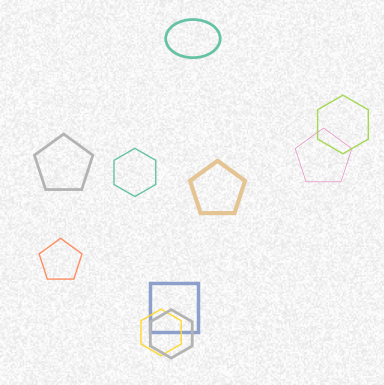[{"shape": "hexagon", "thickness": 1, "radius": 0.31, "center": [0.35, 0.552]}, {"shape": "oval", "thickness": 2, "radius": 0.35, "center": [0.501, 0.9]}, {"shape": "pentagon", "thickness": 1, "radius": 0.29, "center": [0.157, 0.322]}, {"shape": "square", "thickness": 2.5, "radius": 0.31, "center": [0.452, 0.201]}, {"shape": "pentagon", "thickness": 0.5, "radius": 0.39, "center": [0.84, 0.59]}, {"shape": "hexagon", "thickness": 1, "radius": 0.38, "center": [0.891, 0.677]}, {"shape": "hexagon", "thickness": 1, "radius": 0.3, "center": [0.418, 0.137]}, {"shape": "pentagon", "thickness": 3, "radius": 0.38, "center": [0.565, 0.507]}, {"shape": "hexagon", "thickness": 2, "radius": 0.31, "center": [0.445, 0.133]}, {"shape": "pentagon", "thickness": 2, "radius": 0.4, "center": [0.165, 0.572]}]